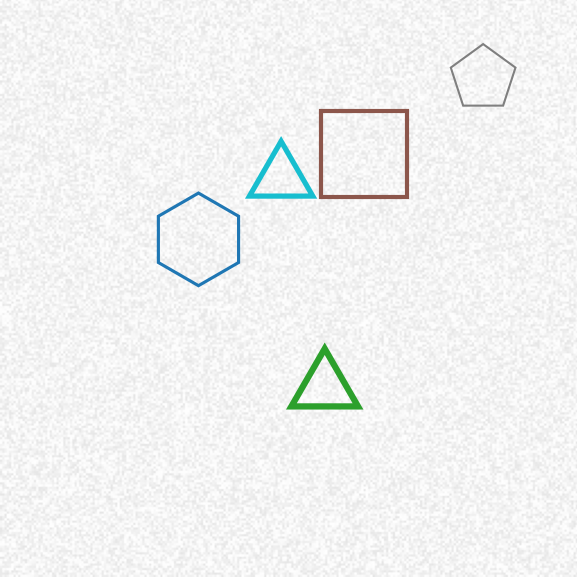[{"shape": "hexagon", "thickness": 1.5, "radius": 0.4, "center": [0.344, 0.585]}, {"shape": "triangle", "thickness": 3, "radius": 0.33, "center": [0.562, 0.329]}, {"shape": "square", "thickness": 2, "radius": 0.37, "center": [0.63, 0.733]}, {"shape": "pentagon", "thickness": 1, "radius": 0.29, "center": [0.837, 0.864]}, {"shape": "triangle", "thickness": 2.5, "radius": 0.32, "center": [0.487, 0.691]}]